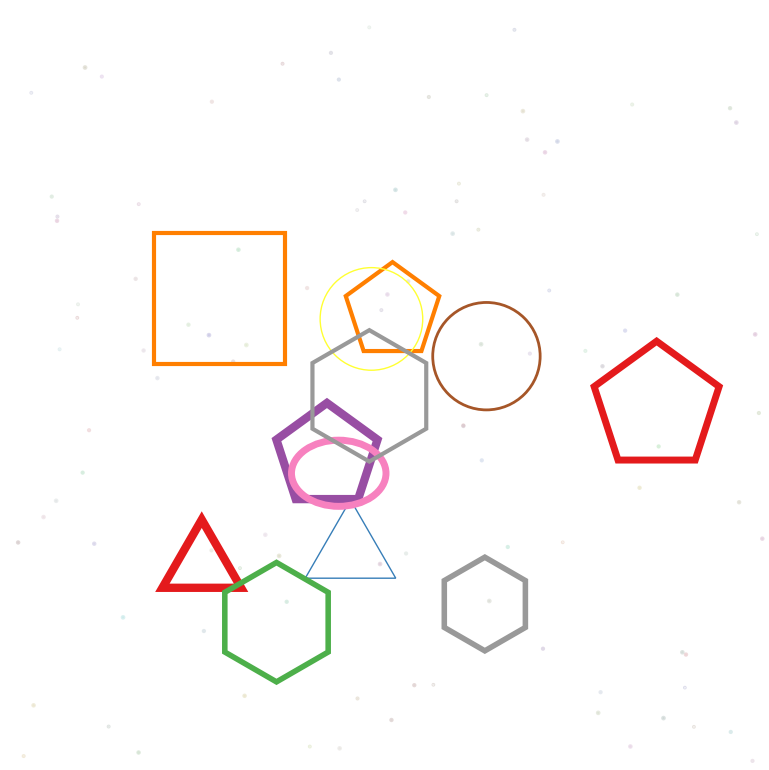[{"shape": "triangle", "thickness": 3, "radius": 0.3, "center": [0.262, 0.266]}, {"shape": "pentagon", "thickness": 2.5, "radius": 0.43, "center": [0.853, 0.472]}, {"shape": "triangle", "thickness": 0.5, "radius": 0.34, "center": [0.455, 0.283]}, {"shape": "hexagon", "thickness": 2, "radius": 0.39, "center": [0.359, 0.192]}, {"shape": "pentagon", "thickness": 3, "radius": 0.35, "center": [0.425, 0.408]}, {"shape": "square", "thickness": 1.5, "radius": 0.43, "center": [0.285, 0.613]}, {"shape": "pentagon", "thickness": 1.5, "radius": 0.32, "center": [0.51, 0.596]}, {"shape": "circle", "thickness": 0.5, "radius": 0.33, "center": [0.482, 0.586]}, {"shape": "circle", "thickness": 1, "radius": 0.35, "center": [0.632, 0.537]}, {"shape": "oval", "thickness": 2.5, "radius": 0.31, "center": [0.44, 0.385]}, {"shape": "hexagon", "thickness": 2, "radius": 0.3, "center": [0.63, 0.216]}, {"shape": "hexagon", "thickness": 1.5, "radius": 0.43, "center": [0.48, 0.486]}]